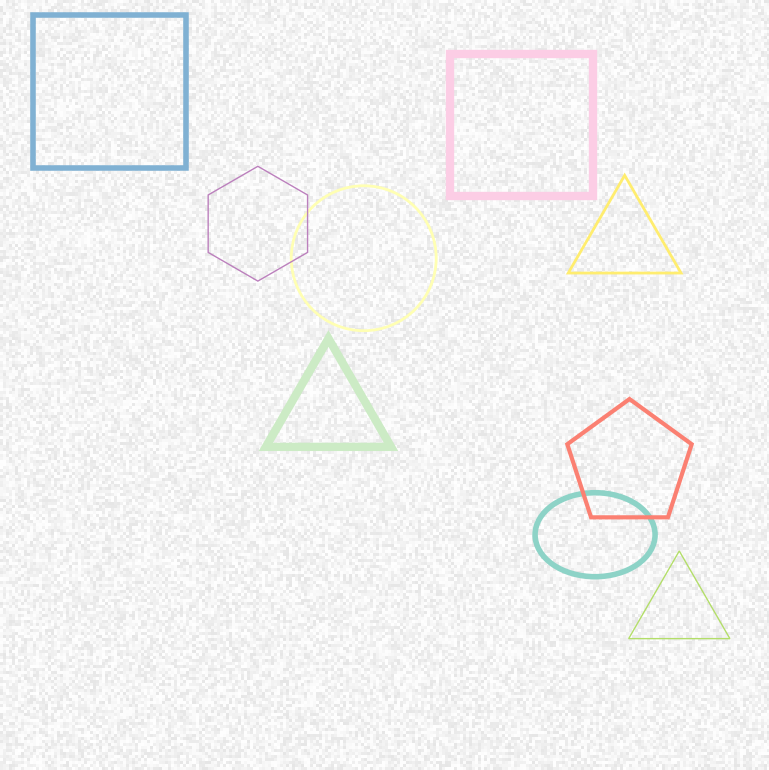[{"shape": "oval", "thickness": 2, "radius": 0.39, "center": [0.773, 0.306]}, {"shape": "circle", "thickness": 1, "radius": 0.47, "center": [0.472, 0.665]}, {"shape": "pentagon", "thickness": 1.5, "radius": 0.42, "center": [0.818, 0.397]}, {"shape": "square", "thickness": 2, "radius": 0.5, "center": [0.142, 0.881]}, {"shape": "triangle", "thickness": 0.5, "radius": 0.38, "center": [0.882, 0.209]}, {"shape": "square", "thickness": 3, "radius": 0.46, "center": [0.677, 0.838]}, {"shape": "hexagon", "thickness": 0.5, "radius": 0.37, "center": [0.335, 0.709]}, {"shape": "triangle", "thickness": 3, "radius": 0.47, "center": [0.427, 0.467]}, {"shape": "triangle", "thickness": 1, "radius": 0.42, "center": [0.811, 0.688]}]